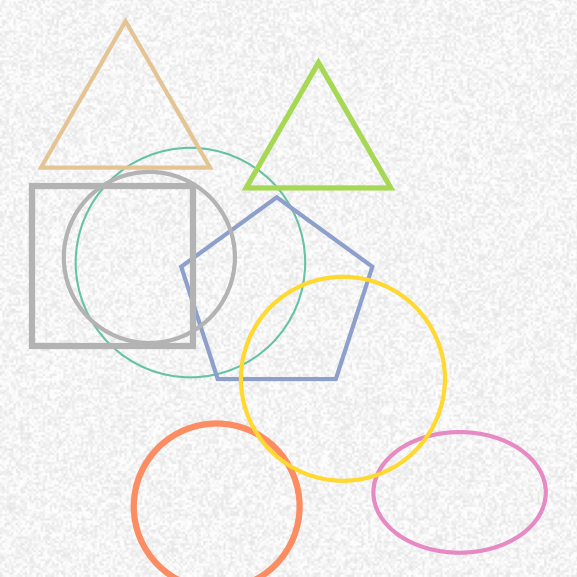[{"shape": "circle", "thickness": 1, "radius": 0.99, "center": [0.33, 0.544]}, {"shape": "circle", "thickness": 3, "radius": 0.72, "center": [0.375, 0.122]}, {"shape": "pentagon", "thickness": 2, "radius": 0.87, "center": [0.479, 0.484]}, {"shape": "oval", "thickness": 2, "radius": 0.75, "center": [0.796, 0.147]}, {"shape": "triangle", "thickness": 2.5, "radius": 0.72, "center": [0.551, 0.746]}, {"shape": "circle", "thickness": 2, "radius": 0.88, "center": [0.594, 0.343]}, {"shape": "triangle", "thickness": 2, "radius": 0.85, "center": [0.217, 0.793]}, {"shape": "square", "thickness": 3, "radius": 0.69, "center": [0.195, 0.538]}, {"shape": "circle", "thickness": 2, "radius": 0.74, "center": [0.259, 0.553]}]